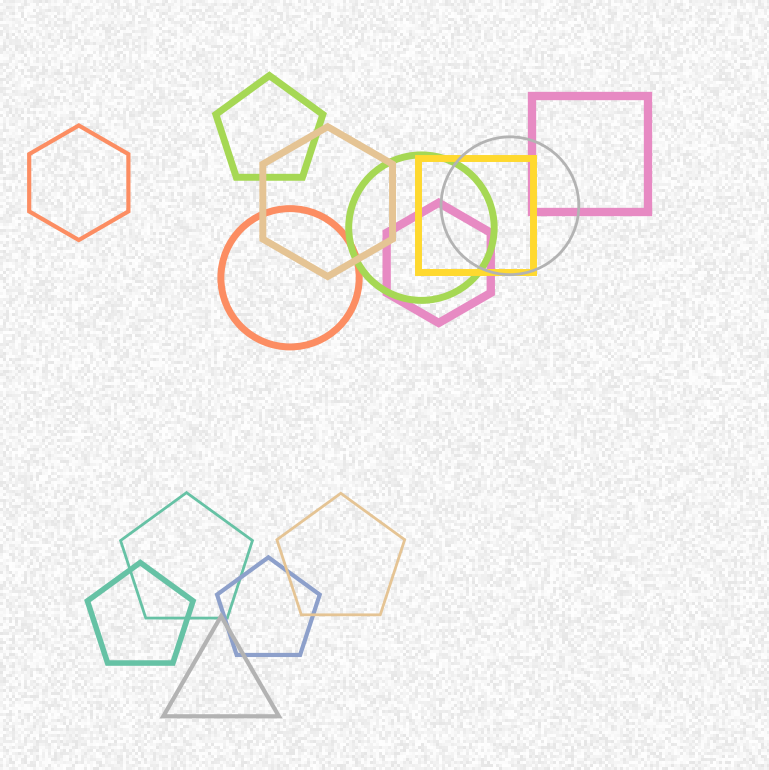[{"shape": "pentagon", "thickness": 1, "radius": 0.45, "center": [0.242, 0.27]}, {"shape": "pentagon", "thickness": 2, "radius": 0.36, "center": [0.182, 0.197]}, {"shape": "circle", "thickness": 2.5, "radius": 0.45, "center": [0.377, 0.639]}, {"shape": "hexagon", "thickness": 1.5, "radius": 0.37, "center": [0.102, 0.763]}, {"shape": "pentagon", "thickness": 1.5, "radius": 0.35, "center": [0.349, 0.206]}, {"shape": "square", "thickness": 3, "radius": 0.38, "center": [0.766, 0.8]}, {"shape": "hexagon", "thickness": 3, "radius": 0.39, "center": [0.57, 0.659]}, {"shape": "circle", "thickness": 2.5, "radius": 0.47, "center": [0.547, 0.704]}, {"shape": "pentagon", "thickness": 2.5, "radius": 0.37, "center": [0.35, 0.829]}, {"shape": "square", "thickness": 2.5, "radius": 0.37, "center": [0.617, 0.72]}, {"shape": "pentagon", "thickness": 1, "radius": 0.44, "center": [0.443, 0.272]}, {"shape": "hexagon", "thickness": 2.5, "radius": 0.49, "center": [0.426, 0.738]}, {"shape": "circle", "thickness": 1, "radius": 0.45, "center": [0.662, 0.733]}, {"shape": "triangle", "thickness": 1.5, "radius": 0.43, "center": [0.287, 0.113]}]